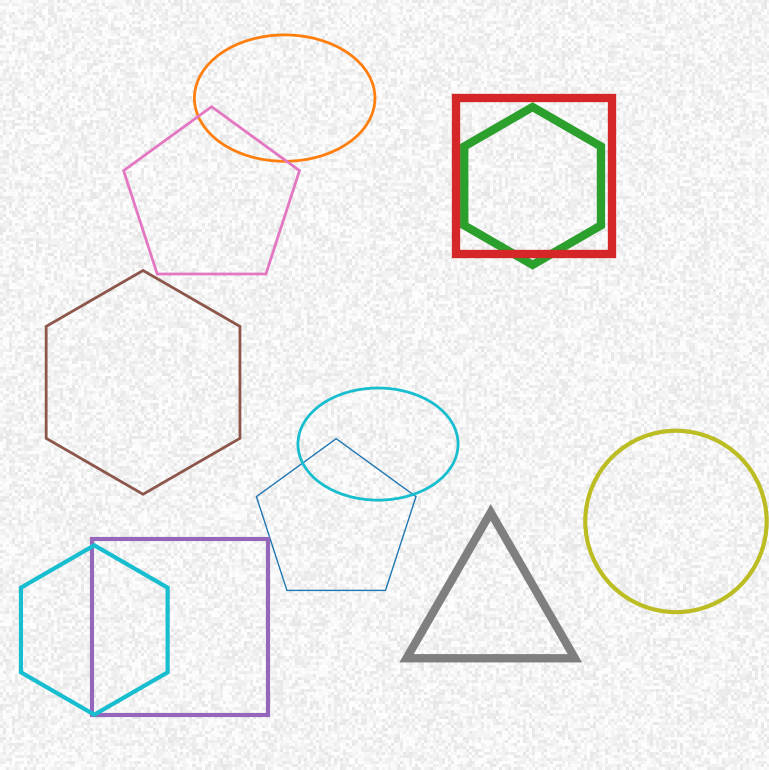[{"shape": "pentagon", "thickness": 0.5, "radius": 0.54, "center": [0.437, 0.321]}, {"shape": "oval", "thickness": 1, "radius": 0.59, "center": [0.37, 0.873]}, {"shape": "hexagon", "thickness": 3, "radius": 0.51, "center": [0.692, 0.759]}, {"shape": "square", "thickness": 3, "radius": 0.51, "center": [0.694, 0.771]}, {"shape": "square", "thickness": 1.5, "radius": 0.57, "center": [0.234, 0.185]}, {"shape": "hexagon", "thickness": 1, "radius": 0.73, "center": [0.186, 0.503]}, {"shape": "pentagon", "thickness": 1, "radius": 0.6, "center": [0.275, 0.741]}, {"shape": "triangle", "thickness": 3, "radius": 0.63, "center": [0.637, 0.208]}, {"shape": "circle", "thickness": 1.5, "radius": 0.59, "center": [0.878, 0.323]}, {"shape": "hexagon", "thickness": 1.5, "radius": 0.55, "center": [0.122, 0.182]}, {"shape": "oval", "thickness": 1, "radius": 0.52, "center": [0.491, 0.423]}]